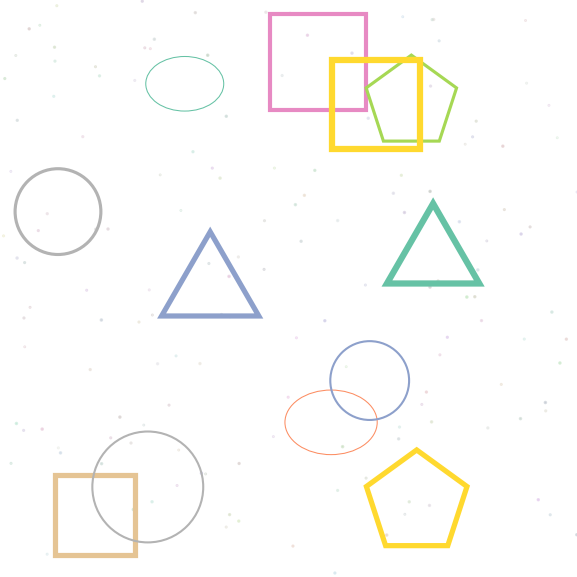[{"shape": "triangle", "thickness": 3, "radius": 0.46, "center": [0.75, 0.554]}, {"shape": "oval", "thickness": 0.5, "radius": 0.34, "center": [0.32, 0.854]}, {"shape": "oval", "thickness": 0.5, "radius": 0.4, "center": [0.573, 0.268]}, {"shape": "triangle", "thickness": 2.5, "radius": 0.49, "center": [0.364, 0.501]}, {"shape": "circle", "thickness": 1, "radius": 0.34, "center": [0.64, 0.34]}, {"shape": "square", "thickness": 2, "radius": 0.42, "center": [0.55, 0.892]}, {"shape": "pentagon", "thickness": 1.5, "radius": 0.41, "center": [0.712, 0.821]}, {"shape": "pentagon", "thickness": 2.5, "radius": 0.46, "center": [0.722, 0.128]}, {"shape": "square", "thickness": 3, "radius": 0.38, "center": [0.651, 0.818]}, {"shape": "square", "thickness": 2.5, "radius": 0.35, "center": [0.165, 0.107]}, {"shape": "circle", "thickness": 1, "radius": 0.48, "center": [0.256, 0.156]}, {"shape": "circle", "thickness": 1.5, "radius": 0.37, "center": [0.1, 0.633]}]